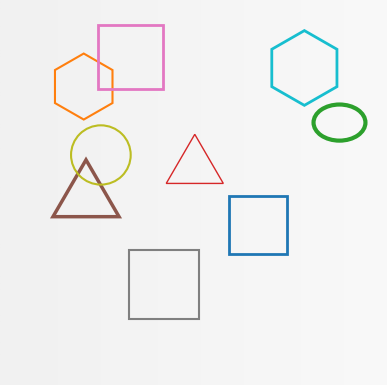[{"shape": "square", "thickness": 2, "radius": 0.38, "center": [0.665, 0.416]}, {"shape": "hexagon", "thickness": 1.5, "radius": 0.43, "center": [0.216, 0.775]}, {"shape": "oval", "thickness": 3, "radius": 0.33, "center": [0.876, 0.682]}, {"shape": "triangle", "thickness": 1, "radius": 0.43, "center": [0.503, 0.566]}, {"shape": "triangle", "thickness": 2.5, "radius": 0.49, "center": [0.222, 0.486]}, {"shape": "square", "thickness": 2, "radius": 0.42, "center": [0.337, 0.851]}, {"shape": "square", "thickness": 1.5, "radius": 0.45, "center": [0.423, 0.26]}, {"shape": "circle", "thickness": 1.5, "radius": 0.38, "center": [0.26, 0.597]}, {"shape": "hexagon", "thickness": 2, "radius": 0.49, "center": [0.785, 0.823]}]